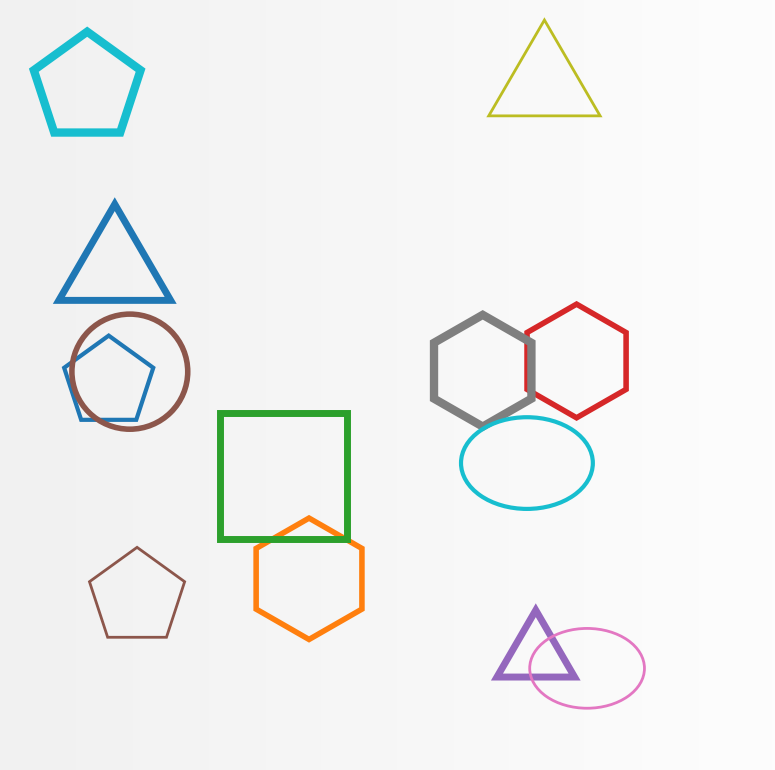[{"shape": "triangle", "thickness": 2.5, "radius": 0.42, "center": [0.148, 0.652]}, {"shape": "pentagon", "thickness": 1.5, "radius": 0.3, "center": [0.14, 0.504]}, {"shape": "hexagon", "thickness": 2, "radius": 0.39, "center": [0.399, 0.248]}, {"shape": "square", "thickness": 2.5, "radius": 0.41, "center": [0.366, 0.382]}, {"shape": "hexagon", "thickness": 2, "radius": 0.37, "center": [0.744, 0.531]}, {"shape": "triangle", "thickness": 2.5, "radius": 0.29, "center": [0.691, 0.15]}, {"shape": "circle", "thickness": 2, "radius": 0.37, "center": [0.168, 0.517]}, {"shape": "pentagon", "thickness": 1, "radius": 0.32, "center": [0.177, 0.225]}, {"shape": "oval", "thickness": 1, "radius": 0.37, "center": [0.758, 0.132]}, {"shape": "hexagon", "thickness": 3, "radius": 0.36, "center": [0.623, 0.519]}, {"shape": "triangle", "thickness": 1, "radius": 0.41, "center": [0.702, 0.891]}, {"shape": "oval", "thickness": 1.5, "radius": 0.43, "center": [0.68, 0.399]}, {"shape": "pentagon", "thickness": 3, "radius": 0.36, "center": [0.113, 0.886]}]